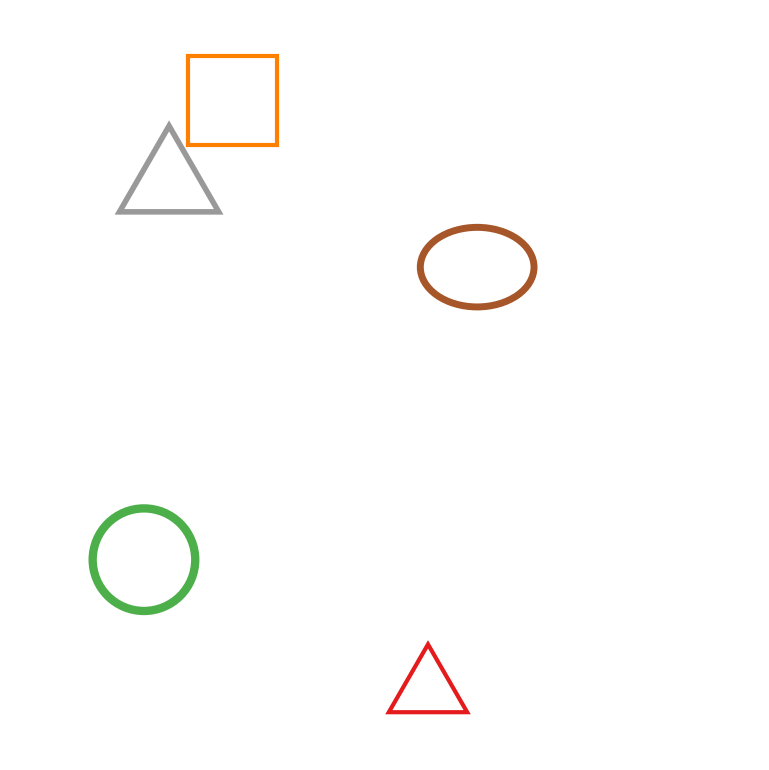[{"shape": "triangle", "thickness": 1.5, "radius": 0.29, "center": [0.556, 0.104]}, {"shape": "circle", "thickness": 3, "radius": 0.33, "center": [0.187, 0.273]}, {"shape": "square", "thickness": 1.5, "radius": 0.29, "center": [0.302, 0.869]}, {"shape": "oval", "thickness": 2.5, "radius": 0.37, "center": [0.62, 0.653]}, {"shape": "triangle", "thickness": 2, "radius": 0.37, "center": [0.22, 0.762]}]